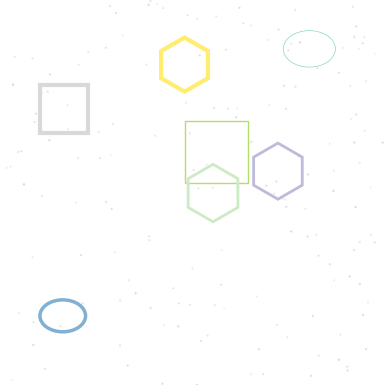[{"shape": "oval", "thickness": 0.5, "radius": 0.34, "center": [0.804, 0.873]}, {"shape": "hexagon", "thickness": 2, "radius": 0.36, "center": [0.722, 0.555]}, {"shape": "oval", "thickness": 2.5, "radius": 0.3, "center": [0.163, 0.18]}, {"shape": "square", "thickness": 1, "radius": 0.41, "center": [0.563, 0.605]}, {"shape": "square", "thickness": 3, "radius": 0.31, "center": [0.166, 0.716]}, {"shape": "hexagon", "thickness": 2, "radius": 0.37, "center": [0.553, 0.499]}, {"shape": "hexagon", "thickness": 3, "radius": 0.35, "center": [0.479, 0.832]}]